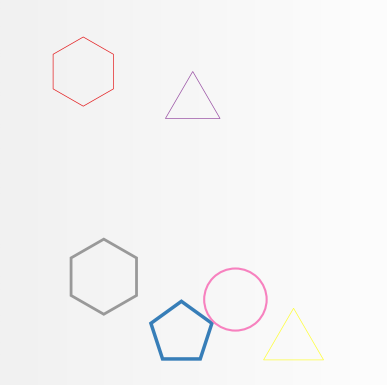[{"shape": "hexagon", "thickness": 0.5, "radius": 0.45, "center": [0.215, 0.814]}, {"shape": "pentagon", "thickness": 2.5, "radius": 0.41, "center": [0.468, 0.135]}, {"shape": "triangle", "thickness": 0.5, "radius": 0.41, "center": [0.497, 0.733]}, {"shape": "triangle", "thickness": 0.5, "radius": 0.45, "center": [0.758, 0.11]}, {"shape": "circle", "thickness": 1.5, "radius": 0.4, "center": [0.608, 0.222]}, {"shape": "hexagon", "thickness": 2, "radius": 0.49, "center": [0.268, 0.281]}]